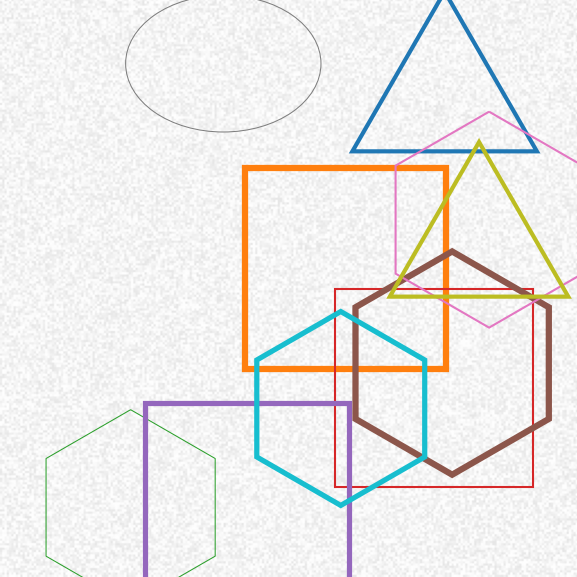[{"shape": "triangle", "thickness": 2, "radius": 0.92, "center": [0.77, 0.829]}, {"shape": "square", "thickness": 3, "radius": 0.87, "center": [0.599, 0.534]}, {"shape": "hexagon", "thickness": 0.5, "radius": 0.85, "center": [0.226, 0.121]}, {"shape": "square", "thickness": 1, "radius": 0.85, "center": [0.751, 0.327]}, {"shape": "square", "thickness": 2.5, "radius": 0.88, "center": [0.427, 0.125]}, {"shape": "hexagon", "thickness": 3, "radius": 0.97, "center": [0.783, 0.37]}, {"shape": "hexagon", "thickness": 1, "radius": 0.93, "center": [0.847, 0.619]}, {"shape": "oval", "thickness": 0.5, "radius": 0.85, "center": [0.387, 0.889]}, {"shape": "triangle", "thickness": 2, "radius": 0.89, "center": [0.83, 0.575]}, {"shape": "hexagon", "thickness": 2.5, "radius": 0.84, "center": [0.59, 0.292]}]